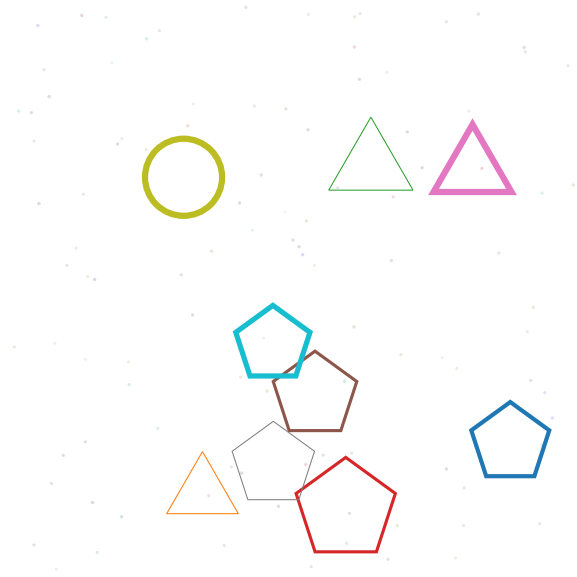[{"shape": "pentagon", "thickness": 2, "radius": 0.35, "center": [0.884, 0.232]}, {"shape": "triangle", "thickness": 0.5, "radius": 0.36, "center": [0.351, 0.145]}, {"shape": "triangle", "thickness": 0.5, "radius": 0.42, "center": [0.642, 0.712]}, {"shape": "pentagon", "thickness": 1.5, "radius": 0.45, "center": [0.599, 0.117]}, {"shape": "pentagon", "thickness": 1.5, "radius": 0.38, "center": [0.545, 0.315]}, {"shape": "triangle", "thickness": 3, "radius": 0.39, "center": [0.818, 0.706]}, {"shape": "pentagon", "thickness": 0.5, "radius": 0.38, "center": [0.473, 0.195]}, {"shape": "circle", "thickness": 3, "radius": 0.33, "center": [0.318, 0.692]}, {"shape": "pentagon", "thickness": 2.5, "radius": 0.34, "center": [0.473, 0.403]}]